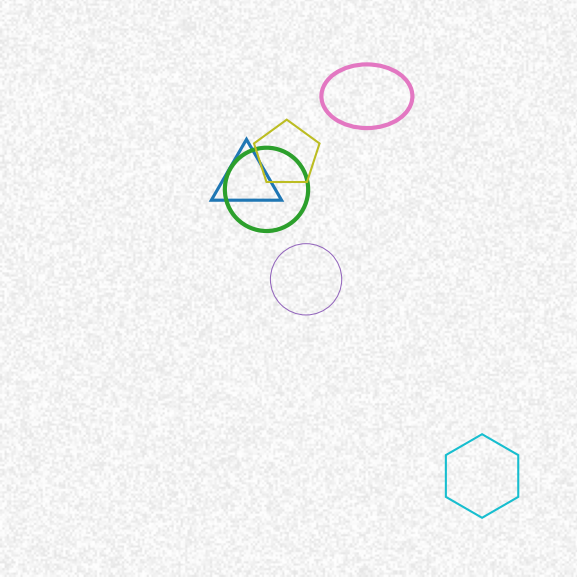[{"shape": "triangle", "thickness": 1.5, "radius": 0.35, "center": [0.427, 0.688]}, {"shape": "circle", "thickness": 2, "radius": 0.36, "center": [0.461, 0.671]}, {"shape": "circle", "thickness": 0.5, "radius": 0.31, "center": [0.53, 0.515]}, {"shape": "oval", "thickness": 2, "radius": 0.39, "center": [0.635, 0.832]}, {"shape": "pentagon", "thickness": 1, "radius": 0.3, "center": [0.497, 0.732]}, {"shape": "hexagon", "thickness": 1, "radius": 0.36, "center": [0.835, 0.175]}]